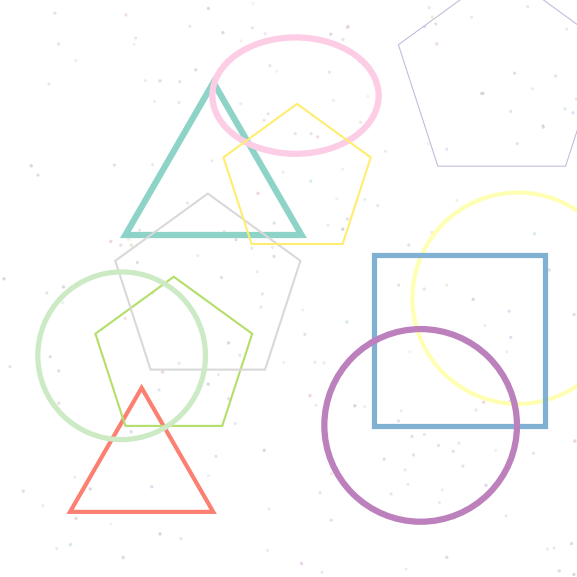[{"shape": "triangle", "thickness": 3, "radius": 0.88, "center": [0.37, 0.68]}, {"shape": "circle", "thickness": 2, "radius": 0.91, "center": [0.897, 0.483]}, {"shape": "pentagon", "thickness": 0.5, "radius": 0.94, "center": [0.869, 0.864]}, {"shape": "triangle", "thickness": 2, "radius": 0.72, "center": [0.245, 0.184]}, {"shape": "square", "thickness": 2.5, "radius": 0.74, "center": [0.796, 0.409]}, {"shape": "pentagon", "thickness": 1, "radius": 0.71, "center": [0.301, 0.377]}, {"shape": "oval", "thickness": 3, "radius": 0.72, "center": [0.512, 0.834]}, {"shape": "pentagon", "thickness": 1, "radius": 0.84, "center": [0.36, 0.495]}, {"shape": "circle", "thickness": 3, "radius": 0.83, "center": [0.728, 0.263]}, {"shape": "circle", "thickness": 2.5, "radius": 0.73, "center": [0.211, 0.383]}, {"shape": "pentagon", "thickness": 1, "radius": 0.67, "center": [0.514, 0.685]}]